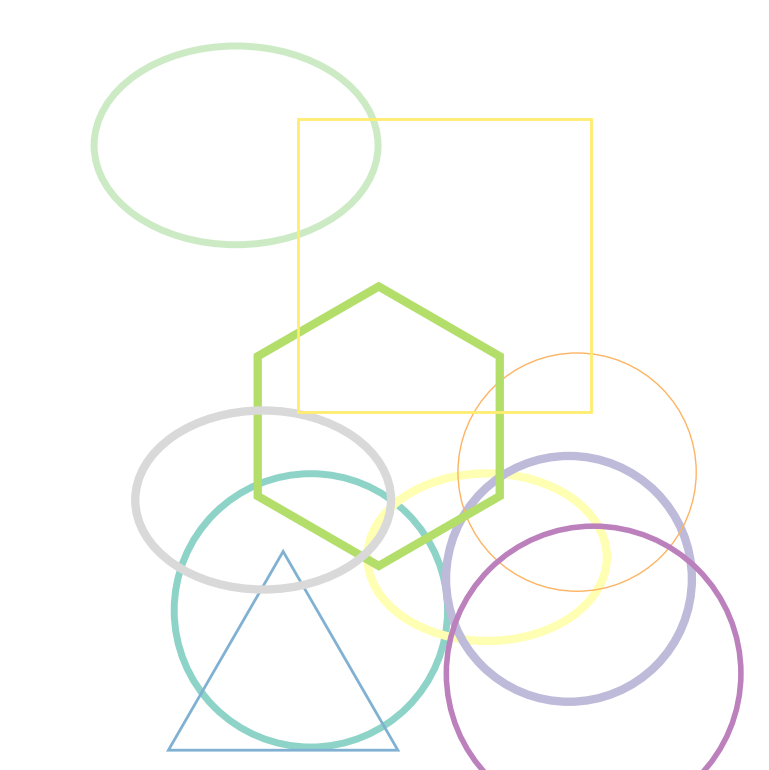[{"shape": "circle", "thickness": 2.5, "radius": 0.89, "center": [0.404, 0.207]}, {"shape": "oval", "thickness": 3, "radius": 0.78, "center": [0.633, 0.276]}, {"shape": "circle", "thickness": 3, "radius": 0.8, "center": [0.739, 0.248]}, {"shape": "triangle", "thickness": 1, "radius": 0.86, "center": [0.368, 0.112]}, {"shape": "circle", "thickness": 0.5, "radius": 0.77, "center": [0.749, 0.387]}, {"shape": "hexagon", "thickness": 3, "radius": 0.91, "center": [0.492, 0.447]}, {"shape": "oval", "thickness": 3, "radius": 0.83, "center": [0.342, 0.351]}, {"shape": "circle", "thickness": 2, "radius": 0.96, "center": [0.771, 0.125]}, {"shape": "oval", "thickness": 2.5, "radius": 0.92, "center": [0.307, 0.811]}, {"shape": "square", "thickness": 1, "radius": 0.95, "center": [0.578, 0.655]}]